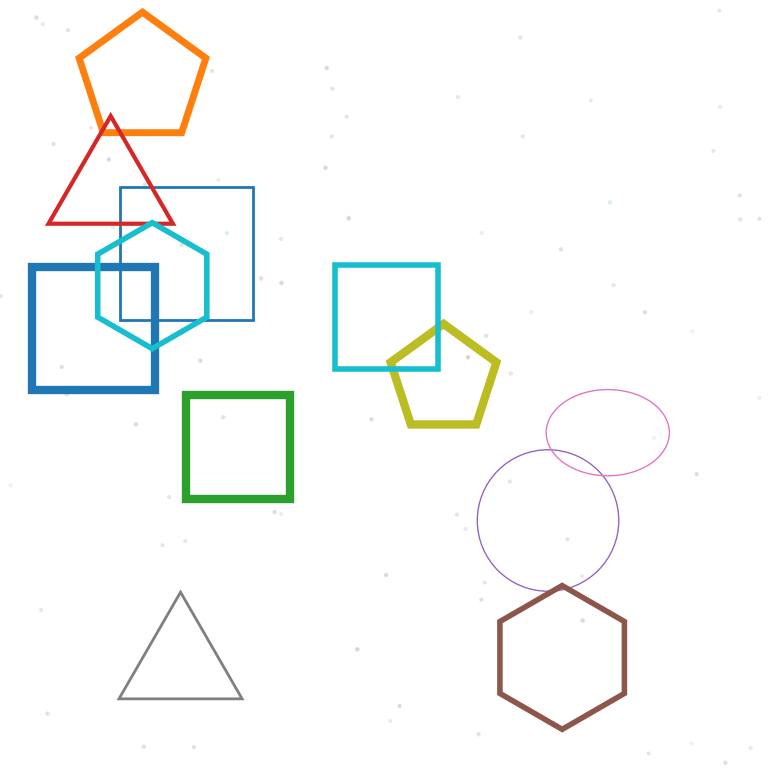[{"shape": "square", "thickness": 3, "radius": 0.4, "center": [0.121, 0.573]}, {"shape": "square", "thickness": 1, "radius": 0.43, "center": [0.242, 0.67]}, {"shape": "pentagon", "thickness": 2.5, "radius": 0.43, "center": [0.185, 0.898]}, {"shape": "square", "thickness": 3, "radius": 0.34, "center": [0.309, 0.42]}, {"shape": "triangle", "thickness": 1.5, "radius": 0.47, "center": [0.144, 0.756]}, {"shape": "circle", "thickness": 0.5, "radius": 0.46, "center": [0.712, 0.324]}, {"shape": "hexagon", "thickness": 2, "radius": 0.47, "center": [0.73, 0.146]}, {"shape": "oval", "thickness": 0.5, "radius": 0.4, "center": [0.789, 0.438]}, {"shape": "triangle", "thickness": 1, "radius": 0.46, "center": [0.234, 0.139]}, {"shape": "pentagon", "thickness": 3, "radius": 0.36, "center": [0.576, 0.507]}, {"shape": "square", "thickness": 2, "radius": 0.34, "center": [0.502, 0.589]}, {"shape": "hexagon", "thickness": 2, "radius": 0.41, "center": [0.198, 0.629]}]